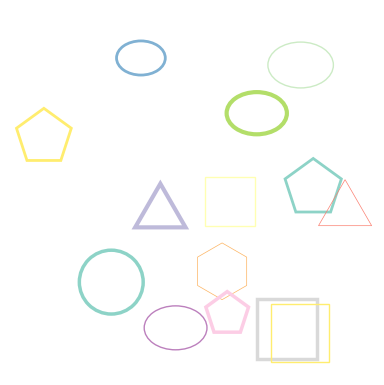[{"shape": "pentagon", "thickness": 2, "radius": 0.38, "center": [0.814, 0.512]}, {"shape": "circle", "thickness": 2.5, "radius": 0.41, "center": [0.289, 0.267]}, {"shape": "square", "thickness": 1, "radius": 0.32, "center": [0.598, 0.476]}, {"shape": "triangle", "thickness": 3, "radius": 0.38, "center": [0.416, 0.447]}, {"shape": "triangle", "thickness": 0.5, "radius": 0.4, "center": [0.896, 0.454]}, {"shape": "oval", "thickness": 2, "radius": 0.32, "center": [0.366, 0.849]}, {"shape": "hexagon", "thickness": 0.5, "radius": 0.37, "center": [0.577, 0.295]}, {"shape": "oval", "thickness": 3, "radius": 0.39, "center": [0.667, 0.706]}, {"shape": "pentagon", "thickness": 2.5, "radius": 0.29, "center": [0.59, 0.184]}, {"shape": "square", "thickness": 2.5, "radius": 0.39, "center": [0.745, 0.146]}, {"shape": "oval", "thickness": 1, "radius": 0.41, "center": [0.456, 0.148]}, {"shape": "oval", "thickness": 1, "radius": 0.43, "center": [0.781, 0.831]}, {"shape": "pentagon", "thickness": 2, "radius": 0.37, "center": [0.114, 0.644]}, {"shape": "square", "thickness": 1, "radius": 0.38, "center": [0.778, 0.136]}]